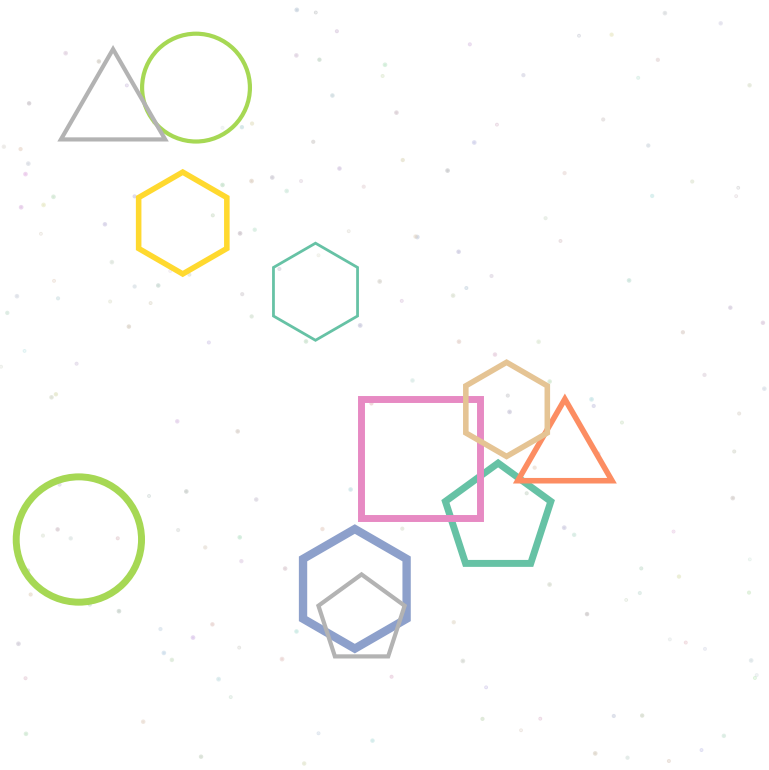[{"shape": "pentagon", "thickness": 2.5, "radius": 0.36, "center": [0.647, 0.327]}, {"shape": "hexagon", "thickness": 1, "radius": 0.32, "center": [0.41, 0.621]}, {"shape": "triangle", "thickness": 2, "radius": 0.35, "center": [0.734, 0.411]}, {"shape": "hexagon", "thickness": 3, "radius": 0.39, "center": [0.461, 0.235]}, {"shape": "square", "thickness": 2.5, "radius": 0.39, "center": [0.546, 0.404]}, {"shape": "circle", "thickness": 1.5, "radius": 0.35, "center": [0.255, 0.886]}, {"shape": "circle", "thickness": 2.5, "radius": 0.41, "center": [0.102, 0.299]}, {"shape": "hexagon", "thickness": 2, "radius": 0.33, "center": [0.237, 0.71]}, {"shape": "hexagon", "thickness": 2, "radius": 0.31, "center": [0.658, 0.468]}, {"shape": "triangle", "thickness": 1.5, "radius": 0.39, "center": [0.147, 0.858]}, {"shape": "pentagon", "thickness": 1.5, "radius": 0.29, "center": [0.47, 0.195]}]